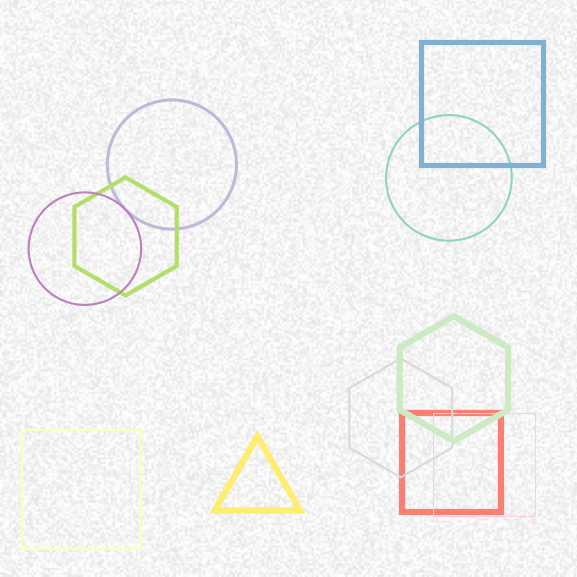[{"shape": "circle", "thickness": 1, "radius": 0.54, "center": [0.777, 0.691]}, {"shape": "square", "thickness": 1, "radius": 0.51, "center": [0.14, 0.151]}, {"shape": "circle", "thickness": 1.5, "radius": 0.56, "center": [0.298, 0.714]}, {"shape": "square", "thickness": 3, "radius": 0.43, "center": [0.782, 0.198]}, {"shape": "square", "thickness": 2.5, "radius": 0.53, "center": [0.835, 0.82]}, {"shape": "hexagon", "thickness": 2, "radius": 0.51, "center": [0.217, 0.59]}, {"shape": "square", "thickness": 0.5, "radius": 0.44, "center": [0.838, 0.195]}, {"shape": "hexagon", "thickness": 1, "radius": 0.51, "center": [0.694, 0.276]}, {"shape": "circle", "thickness": 1, "radius": 0.49, "center": [0.147, 0.569]}, {"shape": "hexagon", "thickness": 3, "radius": 0.54, "center": [0.786, 0.343]}, {"shape": "triangle", "thickness": 3, "radius": 0.43, "center": [0.446, 0.158]}]